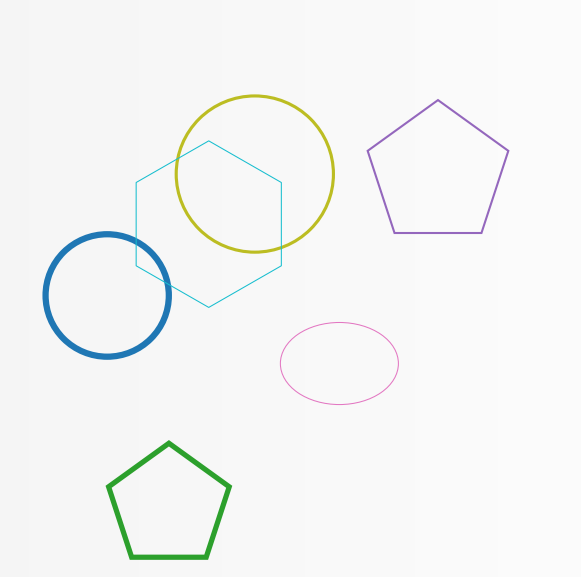[{"shape": "circle", "thickness": 3, "radius": 0.53, "center": [0.184, 0.488]}, {"shape": "pentagon", "thickness": 2.5, "radius": 0.55, "center": [0.291, 0.122]}, {"shape": "pentagon", "thickness": 1, "radius": 0.64, "center": [0.754, 0.699]}, {"shape": "oval", "thickness": 0.5, "radius": 0.51, "center": [0.584, 0.37]}, {"shape": "circle", "thickness": 1.5, "radius": 0.68, "center": [0.438, 0.698]}, {"shape": "hexagon", "thickness": 0.5, "radius": 0.72, "center": [0.359, 0.611]}]